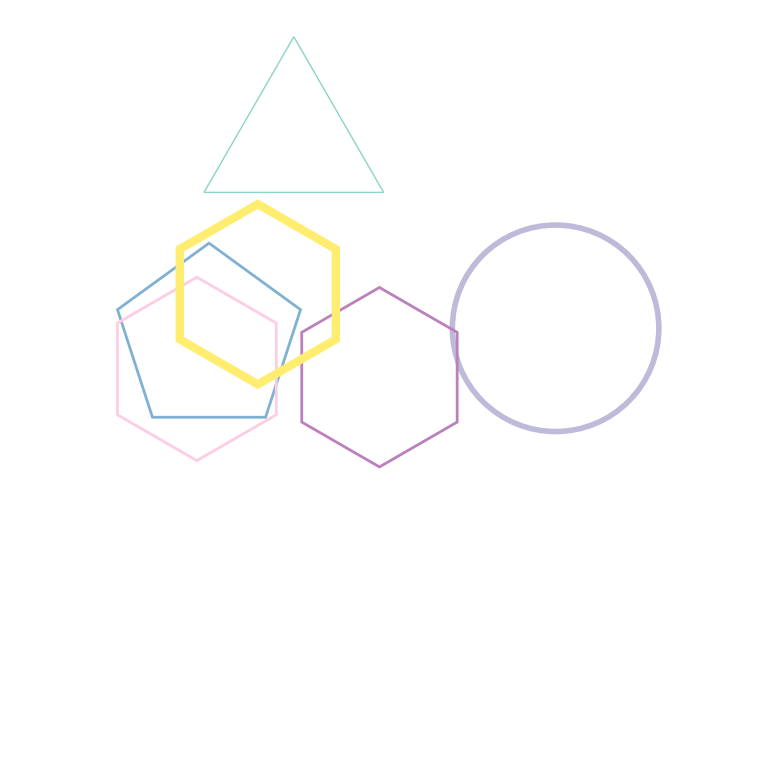[{"shape": "triangle", "thickness": 0.5, "radius": 0.67, "center": [0.382, 0.817]}, {"shape": "circle", "thickness": 2, "radius": 0.67, "center": [0.722, 0.574]}, {"shape": "pentagon", "thickness": 1, "radius": 0.62, "center": [0.271, 0.559]}, {"shape": "hexagon", "thickness": 1, "radius": 0.6, "center": [0.256, 0.521]}, {"shape": "hexagon", "thickness": 1, "radius": 0.58, "center": [0.493, 0.51]}, {"shape": "hexagon", "thickness": 3, "radius": 0.59, "center": [0.335, 0.618]}]